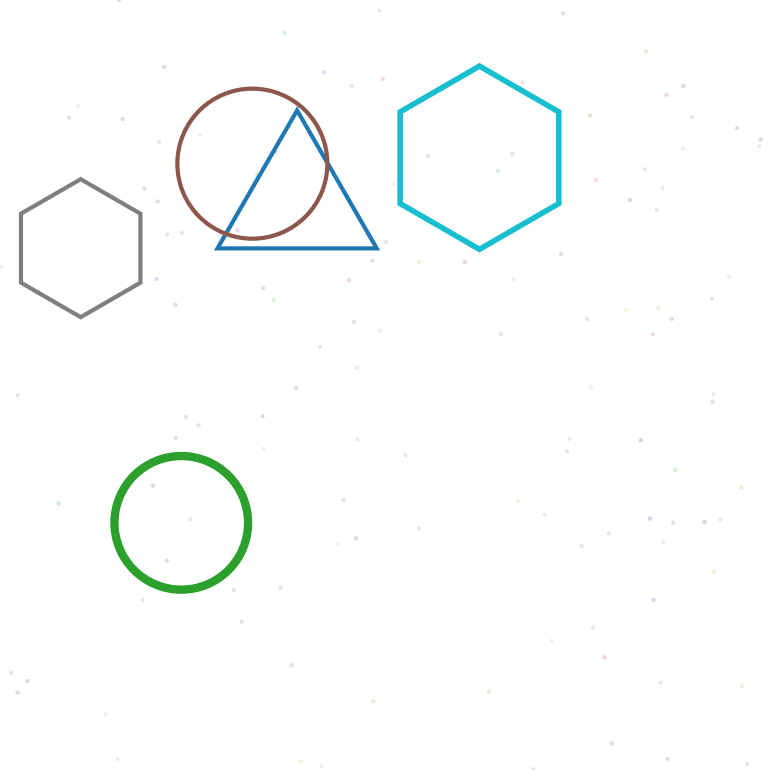[{"shape": "triangle", "thickness": 1.5, "radius": 0.6, "center": [0.386, 0.737]}, {"shape": "circle", "thickness": 3, "radius": 0.43, "center": [0.235, 0.321]}, {"shape": "circle", "thickness": 1.5, "radius": 0.49, "center": [0.328, 0.787]}, {"shape": "hexagon", "thickness": 1.5, "radius": 0.45, "center": [0.105, 0.678]}, {"shape": "hexagon", "thickness": 2, "radius": 0.59, "center": [0.623, 0.795]}]